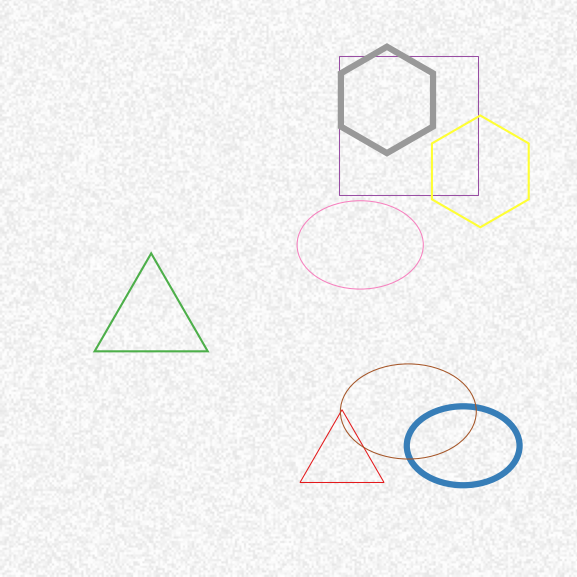[{"shape": "triangle", "thickness": 0.5, "radius": 0.42, "center": [0.592, 0.206]}, {"shape": "oval", "thickness": 3, "radius": 0.49, "center": [0.802, 0.227]}, {"shape": "triangle", "thickness": 1, "radius": 0.57, "center": [0.262, 0.447]}, {"shape": "square", "thickness": 0.5, "radius": 0.6, "center": [0.707, 0.782]}, {"shape": "hexagon", "thickness": 1, "radius": 0.48, "center": [0.832, 0.702]}, {"shape": "oval", "thickness": 0.5, "radius": 0.59, "center": [0.707, 0.287]}, {"shape": "oval", "thickness": 0.5, "radius": 0.55, "center": [0.624, 0.575]}, {"shape": "hexagon", "thickness": 3, "radius": 0.46, "center": [0.67, 0.826]}]